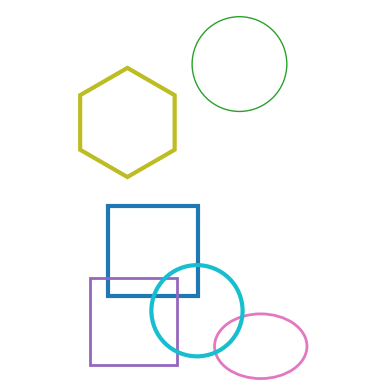[{"shape": "square", "thickness": 3, "radius": 0.59, "center": [0.397, 0.348]}, {"shape": "circle", "thickness": 1, "radius": 0.62, "center": [0.622, 0.834]}, {"shape": "square", "thickness": 2, "radius": 0.56, "center": [0.346, 0.165]}, {"shape": "oval", "thickness": 2, "radius": 0.6, "center": [0.677, 0.101]}, {"shape": "hexagon", "thickness": 3, "radius": 0.71, "center": [0.331, 0.682]}, {"shape": "circle", "thickness": 3, "radius": 0.59, "center": [0.512, 0.193]}]